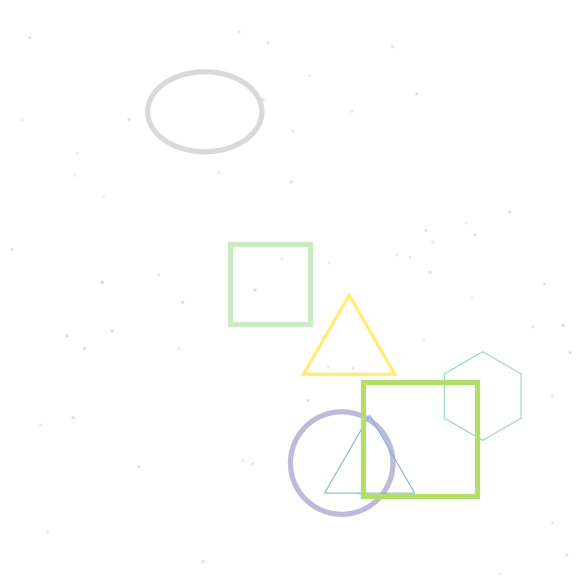[{"shape": "hexagon", "thickness": 0.5, "radius": 0.38, "center": [0.836, 0.313]}, {"shape": "circle", "thickness": 2.5, "radius": 0.44, "center": [0.592, 0.197]}, {"shape": "triangle", "thickness": 0.5, "radius": 0.45, "center": [0.64, 0.19]}, {"shape": "square", "thickness": 2.5, "radius": 0.49, "center": [0.728, 0.239]}, {"shape": "oval", "thickness": 2.5, "radius": 0.49, "center": [0.355, 0.806]}, {"shape": "square", "thickness": 2.5, "radius": 0.35, "center": [0.467, 0.507]}, {"shape": "triangle", "thickness": 1.5, "radius": 0.46, "center": [0.605, 0.397]}]